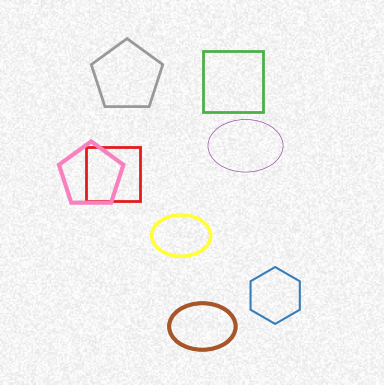[{"shape": "square", "thickness": 2, "radius": 0.35, "center": [0.294, 0.547]}, {"shape": "hexagon", "thickness": 1.5, "radius": 0.37, "center": [0.715, 0.232]}, {"shape": "square", "thickness": 2, "radius": 0.39, "center": [0.605, 0.788]}, {"shape": "oval", "thickness": 0.5, "radius": 0.49, "center": [0.638, 0.621]}, {"shape": "oval", "thickness": 2.5, "radius": 0.38, "center": [0.471, 0.388]}, {"shape": "oval", "thickness": 3, "radius": 0.43, "center": [0.526, 0.152]}, {"shape": "pentagon", "thickness": 3, "radius": 0.44, "center": [0.237, 0.545]}, {"shape": "pentagon", "thickness": 2, "radius": 0.49, "center": [0.33, 0.802]}]